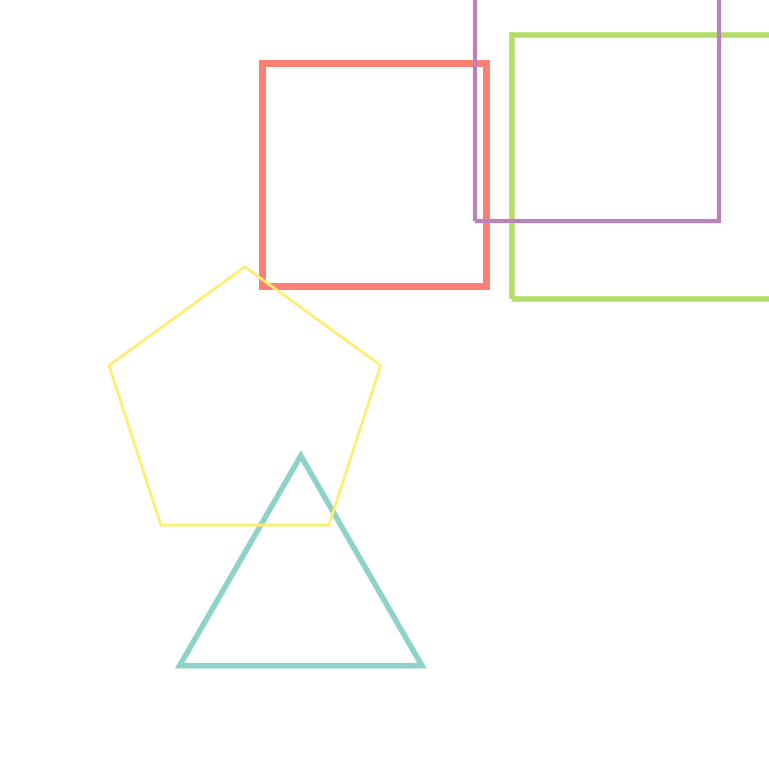[{"shape": "triangle", "thickness": 2, "radius": 0.91, "center": [0.391, 0.226]}, {"shape": "square", "thickness": 2.5, "radius": 0.73, "center": [0.486, 0.774]}, {"shape": "square", "thickness": 2, "radius": 0.86, "center": [0.836, 0.783]}, {"shape": "square", "thickness": 1.5, "radius": 0.79, "center": [0.775, 0.872]}, {"shape": "pentagon", "thickness": 1, "radius": 0.93, "center": [0.318, 0.468]}]